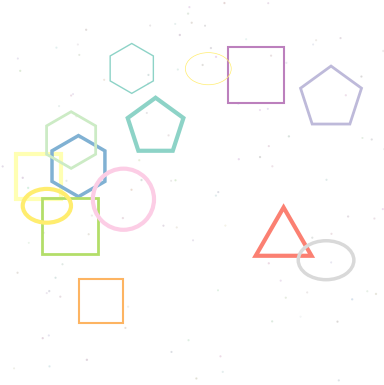[{"shape": "hexagon", "thickness": 1, "radius": 0.32, "center": [0.342, 0.822]}, {"shape": "pentagon", "thickness": 3, "radius": 0.38, "center": [0.404, 0.67]}, {"shape": "square", "thickness": 3, "radius": 0.3, "center": [0.1, 0.542]}, {"shape": "pentagon", "thickness": 2, "radius": 0.42, "center": [0.86, 0.745]}, {"shape": "triangle", "thickness": 3, "radius": 0.42, "center": [0.737, 0.377]}, {"shape": "hexagon", "thickness": 2.5, "radius": 0.4, "center": [0.204, 0.568]}, {"shape": "square", "thickness": 1.5, "radius": 0.29, "center": [0.263, 0.219]}, {"shape": "square", "thickness": 2, "radius": 0.37, "center": [0.181, 0.412]}, {"shape": "circle", "thickness": 3, "radius": 0.4, "center": [0.321, 0.483]}, {"shape": "oval", "thickness": 2.5, "radius": 0.36, "center": [0.847, 0.324]}, {"shape": "square", "thickness": 1.5, "radius": 0.36, "center": [0.664, 0.805]}, {"shape": "hexagon", "thickness": 2, "radius": 0.37, "center": [0.185, 0.636]}, {"shape": "oval", "thickness": 0.5, "radius": 0.3, "center": [0.541, 0.822]}, {"shape": "oval", "thickness": 3, "radius": 0.31, "center": [0.122, 0.465]}]